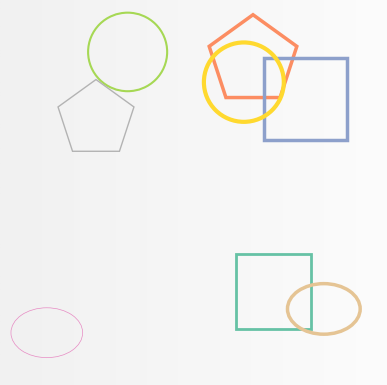[{"shape": "square", "thickness": 2, "radius": 0.49, "center": [0.706, 0.242]}, {"shape": "pentagon", "thickness": 2.5, "radius": 0.59, "center": [0.653, 0.843]}, {"shape": "square", "thickness": 2.5, "radius": 0.53, "center": [0.788, 0.742]}, {"shape": "oval", "thickness": 0.5, "radius": 0.46, "center": [0.121, 0.136]}, {"shape": "circle", "thickness": 1.5, "radius": 0.51, "center": [0.329, 0.865]}, {"shape": "circle", "thickness": 3, "radius": 0.52, "center": [0.629, 0.787]}, {"shape": "oval", "thickness": 2.5, "radius": 0.47, "center": [0.836, 0.198]}, {"shape": "pentagon", "thickness": 1, "radius": 0.51, "center": [0.248, 0.69]}]